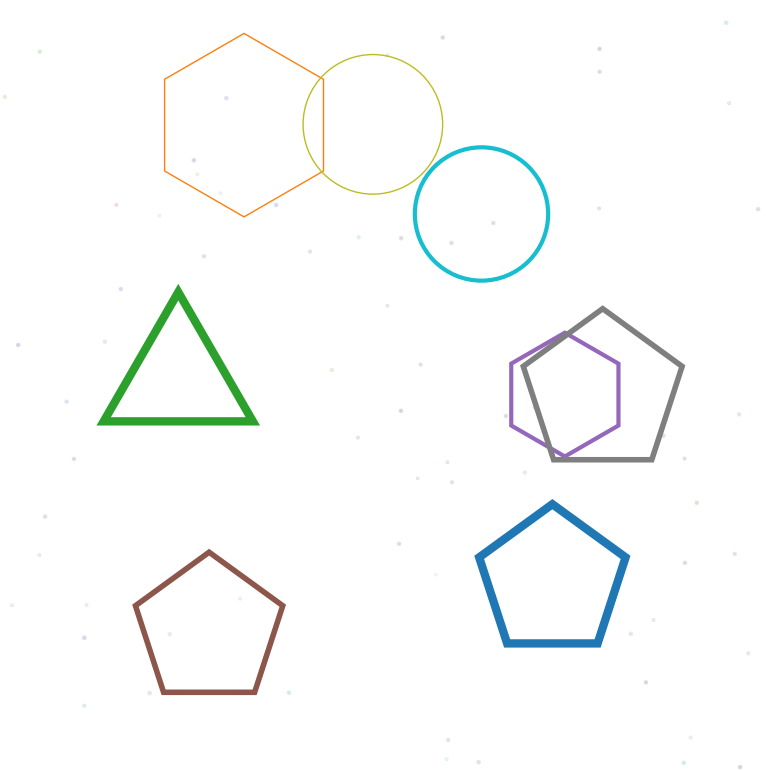[{"shape": "pentagon", "thickness": 3, "radius": 0.5, "center": [0.717, 0.245]}, {"shape": "hexagon", "thickness": 0.5, "radius": 0.6, "center": [0.317, 0.837]}, {"shape": "triangle", "thickness": 3, "radius": 0.56, "center": [0.232, 0.509]}, {"shape": "hexagon", "thickness": 1.5, "radius": 0.4, "center": [0.734, 0.488]}, {"shape": "pentagon", "thickness": 2, "radius": 0.5, "center": [0.272, 0.182]}, {"shape": "pentagon", "thickness": 2, "radius": 0.54, "center": [0.783, 0.491]}, {"shape": "circle", "thickness": 0.5, "radius": 0.45, "center": [0.484, 0.839]}, {"shape": "circle", "thickness": 1.5, "radius": 0.43, "center": [0.625, 0.722]}]